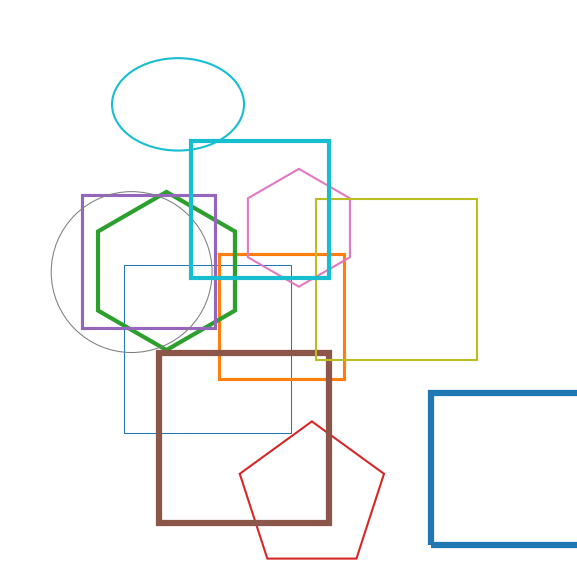[{"shape": "square", "thickness": 0.5, "radius": 0.72, "center": [0.359, 0.395]}, {"shape": "square", "thickness": 3, "radius": 0.66, "center": [0.879, 0.186]}, {"shape": "square", "thickness": 1.5, "radius": 0.54, "center": [0.488, 0.452]}, {"shape": "hexagon", "thickness": 2, "radius": 0.68, "center": [0.288, 0.53]}, {"shape": "pentagon", "thickness": 1, "radius": 0.66, "center": [0.54, 0.138]}, {"shape": "square", "thickness": 1.5, "radius": 0.57, "center": [0.257, 0.546]}, {"shape": "square", "thickness": 3, "radius": 0.74, "center": [0.422, 0.241]}, {"shape": "hexagon", "thickness": 1, "radius": 0.51, "center": [0.518, 0.605]}, {"shape": "circle", "thickness": 0.5, "radius": 0.7, "center": [0.228, 0.528]}, {"shape": "square", "thickness": 1, "radius": 0.7, "center": [0.687, 0.515]}, {"shape": "square", "thickness": 2, "radius": 0.6, "center": [0.45, 0.637]}, {"shape": "oval", "thickness": 1, "radius": 0.57, "center": [0.308, 0.818]}]